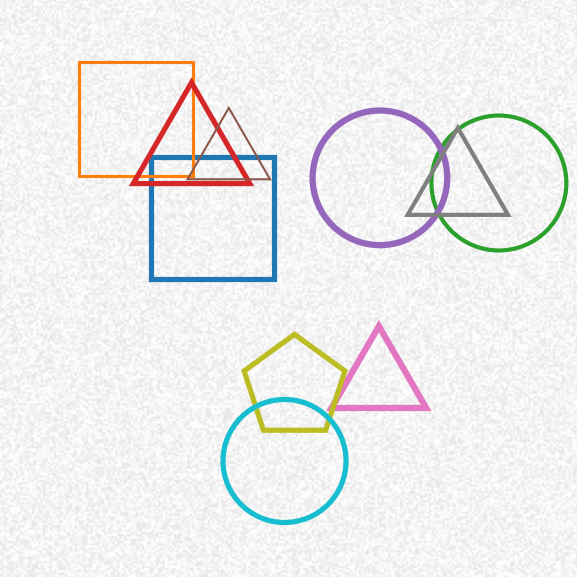[{"shape": "square", "thickness": 2.5, "radius": 0.53, "center": [0.368, 0.621]}, {"shape": "square", "thickness": 1.5, "radius": 0.49, "center": [0.236, 0.793]}, {"shape": "circle", "thickness": 2, "radius": 0.58, "center": [0.864, 0.682]}, {"shape": "triangle", "thickness": 2.5, "radius": 0.58, "center": [0.332, 0.74]}, {"shape": "circle", "thickness": 3, "radius": 0.58, "center": [0.658, 0.691]}, {"shape": "triangle", "thickness": 1, "radius": 0.41, "center": [0.396, 0.73]}, {"shape": "triangle", "thickness": 3, "radius": 0.47, "center": [0.656, 0.34]}, {"shape": "triangle", "thickness": 2, "radius": 0.5, "center": [0.793, 0.677]}, {"shape": "pentagon", "thickness": 2.5, "radius": 0.46, "center": [0.51, 0.328]}, {"shape": "circle", "thickness": 2.5, "radius": 0.53, "center": [0.493, 0.201]}]